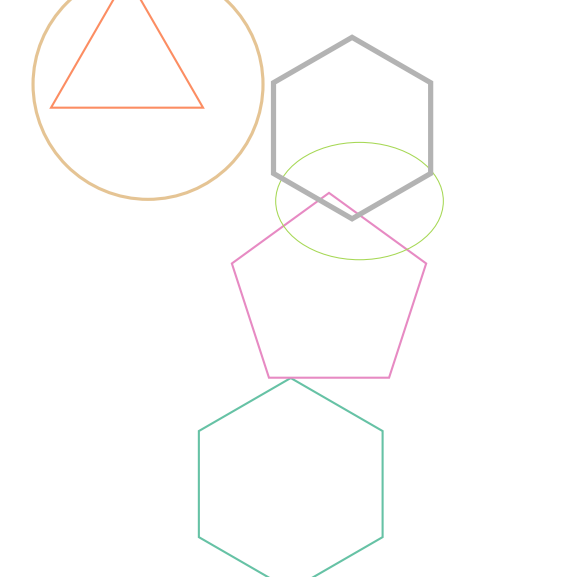[{"shape": "hexagon", "thickness": 1, "radius": 0.92, "center": [0.503, 0.161]}, {"shape": "triangle", "thickness": 1, "radius": 0.76, "center": [0.22, 0.889]}, {"shape": "pentagon", "thickness": 1, "radius": 0.88, "center": [0.57, 0.488]}, {"shape": "oval", "thickness": 0.5, "radius": 0.73, "center": [0.623, 0.651]}, {"shape": "circle", "thickness": 1.5, "radius": 1.0, "center": [0.256, 0.853]}, {"shape": "hexagon", "thickness": 2.5, "radius": 0.79, "center": [0.61, 0.777]}]